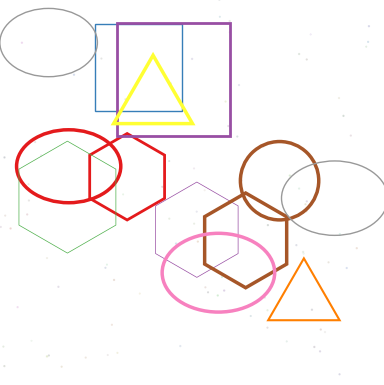[{"shape": "oval", "thickness": 2.5, "radius": 0.68, "center": [0.178, 0.568]}, {"shape": "hexagon", "thickness": 2, "radius": 0.56, "center": [0.33, 0.541]}, {"shape": "square", "thickness": 1, "radius": 0.57, "center": [0.359, 0.825]}, {"shape": "hexagon", "thickness": 0.5, "radius": 0.73, "center": [0.175, 0.488]}, {"shape": "square", "thickness": 2, "radius": 0.73, "center": [0.451, 0.794]}, {"shape": "hexagon", "thickness": 0.5, "radius": 0.62, "center": [0.511, 0.403]}, {"shape": "triangle", "thickness": 1.5, "radius": 0.54, "center": [0.789, 0.222]}, {"shape": "triangle", "thickness": 2.5, "radius": 0.59, "center": [0.398, 0.738]}, {"shape": "hexagon", "thickness": 2.5, "radius": 0.62, "center": [0.638, 0.376]}, {"shape": "circle", "thickness": 2.5, "radius": 0.51, "center": [0.726, 0.531]}, {"shape": "oval", "thickness": 2.5, "radius": 0.73, "center": [0.567, 0.292]}, {"shape": "oval", "thickness": 1, "radius": 0.69, "center": [0.869, 0.485]}, {"shape": "oval", "thickness": 1, "radius": 0.63, "center": [0.126, 0.889]}]